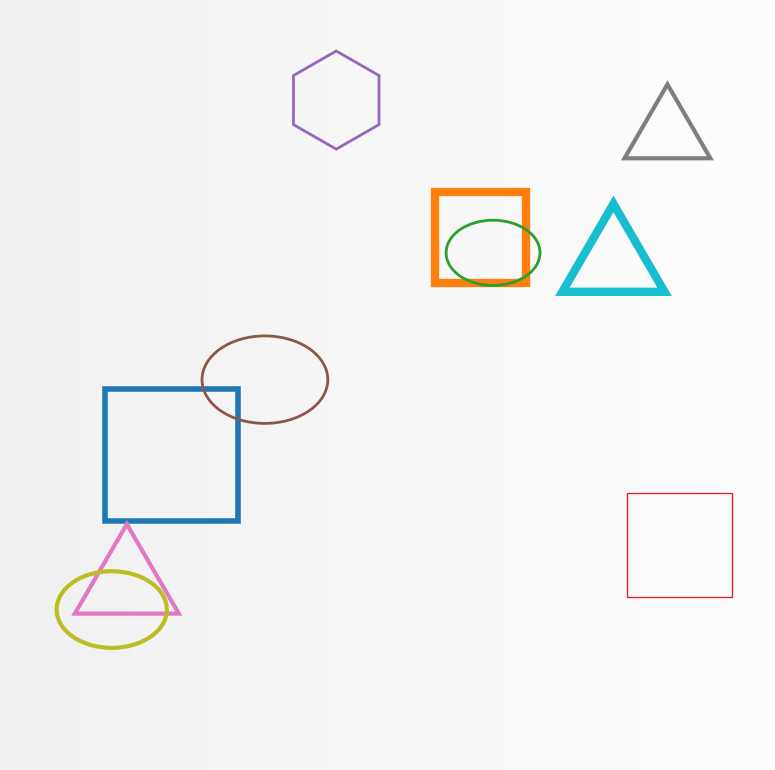[{"shape": "square", "thickness": 2, "radius": 0.43, "center": [0.221, 0.409]}, {"shape": "square", "thickness": 3, "radius": 0.29, "center": [0.62, 0.691]}, {"shape": "oval", "thickness": 1, "radius": 0.3, "center": [0.636, 0.672]}, {"shape": "square", "thickness": 0.5, "radius": 0.34, "center": [0.876, 0.293]}, {"shape": "hexagon", "thickness": 1, "radius": 0.32, "center": [0.434, 0.87]}, {"shape": "oval", "thickness": 1, "radius": 0.41, "center": [0.342, 0.507]}, {"shape": "triangle", "thickness": 1.5, "radius": 0.39, "center": [0.164, 0.242]}, {"shape": "triangle", "thickness": 1.5, "radius": 0.32, "center": [0.861, 0.826]}, {"shape": "oval", "thickness": 1.5, "radius": 0.36, "center": [0.144, 0.208]}, {"shape": "triangle", "thickness": 3, "radius": 0.38, "center": [0.792, 0.659]}]